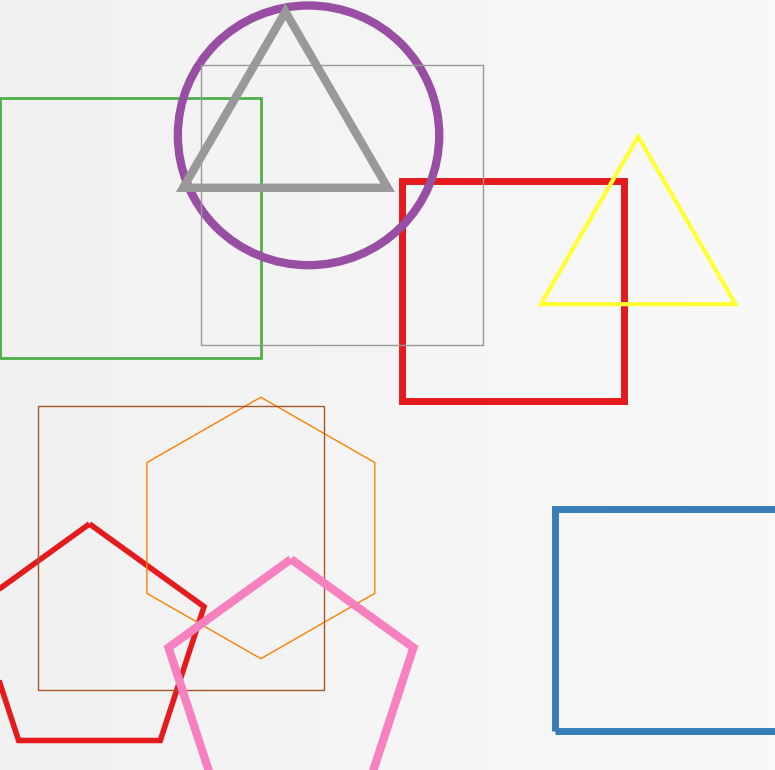[{"shape": "square", "thickness": 2.5, "radius": 0.72, "center": [0.662, 0.622]}, {"shape": "pentagon", "thickness": 2, "radius": 0.78, "center": [0.115, 0.164]}, {"shape": "square", "thickness": 2.5, "radius": 0.72, "center": [0.861, 0.195]}, {"shape": "square", "thickness": 1, "radius": 0.84, "center": [0.169, 0.704]}, {"shape": "circle", "thickness": 3, "radius": 0.84, "center": [0.398, 0.824]}, {"shape": "hexagon", "thickness": 0.5, "radius": 0.85, "center": [0.337, 0.314]}, {"shape": "triangle", "thickness": 1.5, "radius": 0.73, "center": [0.823, 0.678]}, {"shape": "square", "thickness": 0.5, "radius": 0.92, "center": [0.233, 0.288]}, {"shape": "pentagon", "thickness": 3, "radius": 0.83, "center": [0.375, 0.108]}, {"shape": "square", "thickness": 0.5, "radius": 0.91, "center": [0.442, 0.734]}, {"shape": "triangle", "thickness": 3, "radius": 0.76, "center": [0.368, 0.832]}]